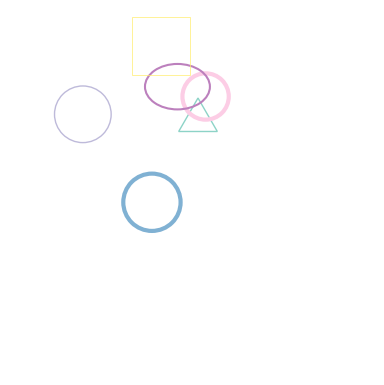[{"shape": "triangle", "thickness": 1, "radius": 0.29, "center": [0.514, 0.687]}, {"shape": "circle", "thickness": 1, "radius": 0.37, "center": [0.215, 0.703]}, {"shape": "circle", "thickness": 3, "radius": 0.37, "center": [0.395, 0.475]}, {"shape": "circle", "thickness": 3, "radius": 0.3, "center": [0.534, 0.749]}, {"shape": "oval", "thickness": 1.5, "radius": 0.42, "center": [0.461, 0.775]}, {"shape": "square", "thickness": 0.5, "radius": 0.38, "center": [0.418, 0.881]}]